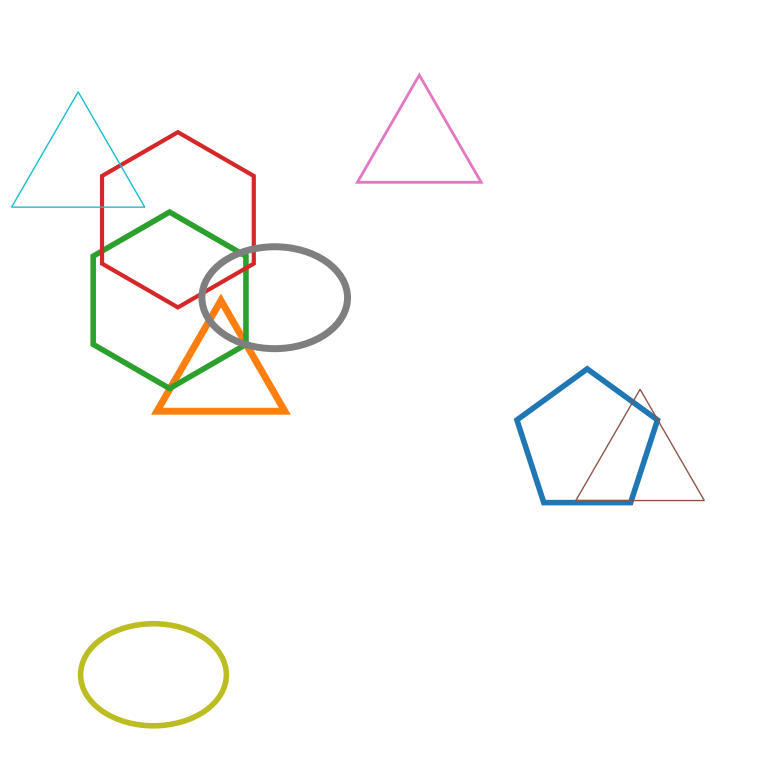[{"shape": "pentagon", "thickness": 2, "radius": 0.48, "center": [0.763, 0.425]}, {"shape": "triangle", "thickness": 2.5, "radius": 0.48, "center": [0.287, 0.514]}, {"shape": "hexagon", "thickness": 2, "radius": 0.57, "center": [0.22, 0.61]}, {"shape": "hexagon", "thickness": 1.5, "radius": 0.57, "center": [0.231, 0.715]}, {"shape": "triangle", "thickness": 0.5, "radius": 0.48, "center": [0.831, 0.398]}, {"shape": "triangle", "thickness": 1, "radius": 0.46, "center": [0.545, 0.81]}, {"shape": "oval", "thickness": 2.5, "radius": 0.47, "center": [0.357, 0.613]}, {"shape": "oval", "thickness": 2, "radius": 0.47, "center": [0.199, 0.124]}, {"shape": "triangle", "thickness": 0.5, "radius": 0.5, "center": [0.102, 0.781]}]